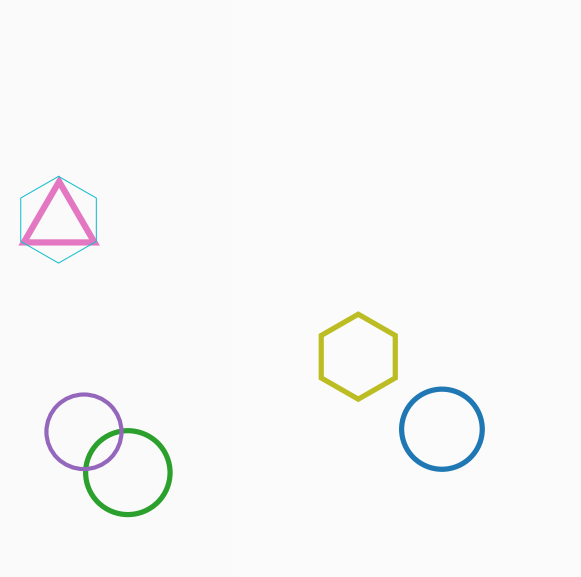[{"shape": "circle", "thickness": 2.5, "radius": 0.35, "center": [0.76, 0.256]}, {"shape": "circle", "thickness": 2.5, "radius": 0.36, "center": [0.22, 0.181]}, {"shape": "circle", "thickness": 2, "radius": 0.32, "center": [0.144, 0.251]}, {"shape": "triangle", "thickness": 3, "radius": 0.35, "center": [0.102, 0.614]}, {"shape": "hexagon", "thickness": 2.5, "radius": 0.37, "center": [0.616, 0.381]}, {"shape": "hexagon", "thickness": 0.5, "radius": 0.38, "center": [0.101, 0.619]}]